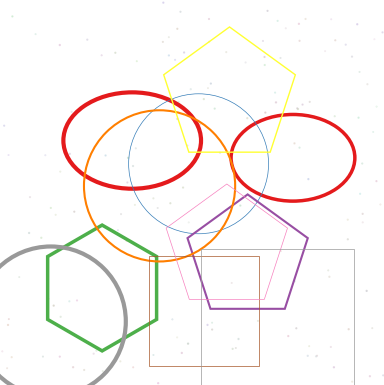[{"shape": "oval", "thickness": 2.5, "radius": 0.8, "center": [0.761, 0.59]}, {"shape": "oval", "thickness": 3, "radius": 0.89, "center": [0.343, 0.635]}, {"shape": "circle", "thickness": 0.5, "radius": 0.91, "center": [0.516, 0.575]}, {"shape": "hexagon", "thickness": 2.5, "radius": 0.82, "center": [0.265, 0.252]}, {"shape": "pentagon", "thickness": 1.5, "radius": 0.82, "center": [0.643, 0.331]}, {"shape": "circle", "thickness": 1.5, "radius": 0.98, "center": [0.414, 0.517]}, {"shape": "pentagon", "thickness": 1, "radius": 0.9, "center": [0.596, 0.75]}, {"shape": "square", "thickness": 0.5, "radius": 0.71, "center": [0.53, 0.192]}, {"shape": "pentagon", "thickness": 0.5, "radius": 0.83, "center": [0.589, 0.356]}, {"shape": "circle", "thickness": 3, "radius": 0.97, "center": [0.132, 0.165]}, {"shape": "square", "thickness": 0.5, "radius": 1.0, "center": [0.721, 0.153]}]